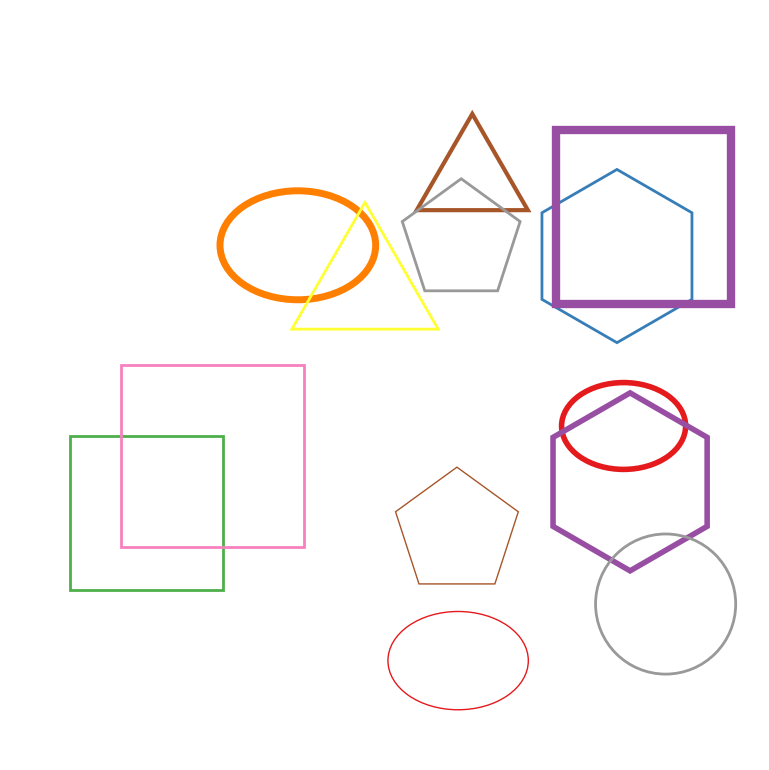[{"shape": "oval", "thickness": 2, "radius": 0.4, "center": [0.81, 0.447]}, {"shape": "oval", "thickness": 0.5, "radius": 0.46, "center": [0.595, 0.142]}, {"shape": "hexagon", "thickness": 1, "radius": 0.56, "center": [0.801, 0.667]}, {"shape": "square", "thickness": 1, "radius": 0.5, "center": [0.19, 0.334]}, {"shape": "square", "thickness": 3, "radius": 0.57, "center": [0.835, 0.718]}, {"shape": "hexagon", "thickness": 2, "radius": 0.58, "center": [0.818, 0.374]}, {"shape": "oval", "thickness": 2.5, "radius": 0.51, "center": [0.387, 0.681]}, {"shape": "triangle", "thickness": 1, "radius": 0.55, "center": [0.474, 0.627]}, {"shape": "pentagon", "thickness": 0.5, "radius": 0.42, "center": [0.593, 0.309]}, {"shape": "triangle", "thickness": 1.5, "radius": 0.42, "center": [0.613, 0.769]}, {"shape": "square", "thickness": 1, "radius": 0.59, "center": [0.276, 0.408]}, {"shape": "circle", "thickness": 1, "radius": 0.45, "center": [0.864, 0.216]}, {"shape": "pentagon", "thickness": 1, "radius": 0.4, "center": [0.599, 0.687]}]